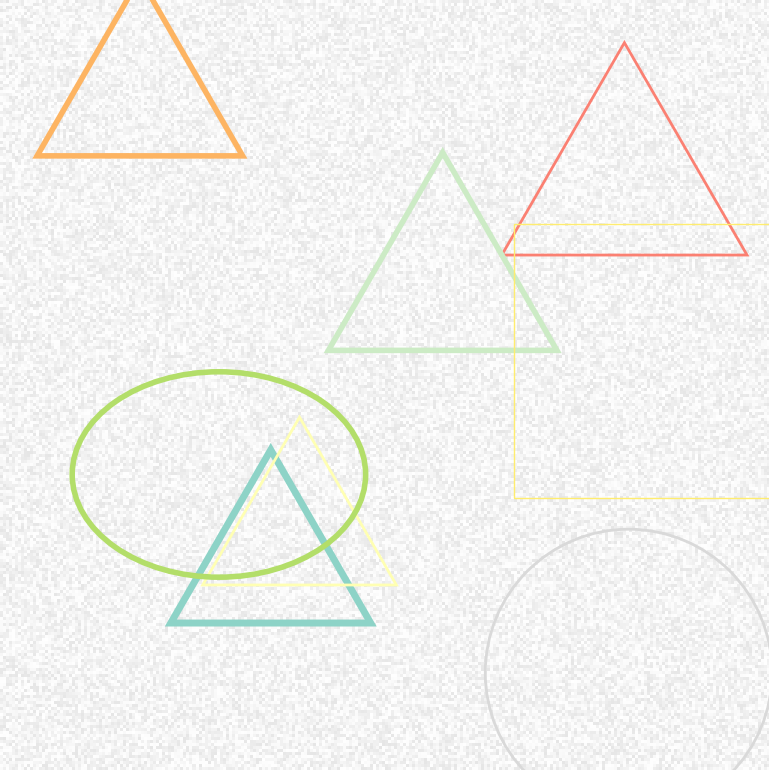[{"shape": "triangle", "thickness": 2.5, "radius": 0.75, "center": [0.352, 0.266]}, {"shape": "triangle", "thickness": 1, "radius": 0.73, "center": [0.389, 0.313]}, {"shape": "triangle", "thickness": 1, "radius": 0.92, "center": [0.811, 0.761]}, {"shape": "triangle", "thickness": 2, "radius": 0.77, "center": [0.182, 0.875]}, {"shape": "oval", "thickness": 2, "radius": 0.95, "center": [0.284, 0.384]}, {"shape": "circle", "thickness": 1, "radius": 0.93, "center": [0.816, 0.126]}, {"shape": "triangle", "thickness": 2, "radius": 0.86, "center": [0.575, 0.631]}, {"shape": "square", "thickness": 0.5, "radius": 0.89, "center": [0.845, 0.532]}]